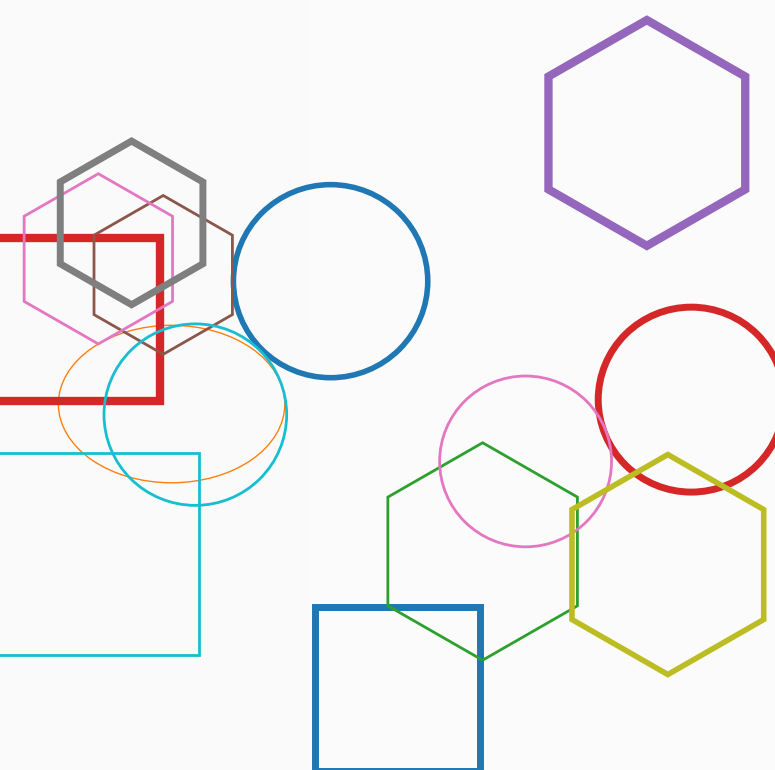[{"shape": "square", "thickness": 2.5, "radius": 0.53, "center": [0.513, 0.106]}, {"shape": "circle", "thickness": 2, "radius": 0.63, "center": [0.427, 0.635]}, {"shape": "oval", "thickness": 0.5, "radius": 0.73, "center": [0.221, 0.475]}, {"shape": "hexagon", "thickness": 1, "radius": 0.71, "center": [0.623, 0.284]}, {"shape": "circle", "thickness": 2.5, "radius": 0.6, "center": [0.892, 0.481]}, {"shape": "square", "thickness": 3, "radius": 0.53, "center": [0.101, 0.585]}, {"shape": "hexagon", "thickness": 3, "radius": 0.73, "center": [0.835, 0.827]}, {"shape": "hexagon", "thickness": 1, "radius": 0.52, "center": [0.211, 0.643]}, {"shape": "circle", "thickness": 1, "radius": 0.55, "center": [0.678, 0.401]}, {"shape": "hexagon", "thickness": 1, "radius": 0.55, "center": [0.127, 0.664]}, {"shape": "hexagon", "thickness": 2.5, "radius": 0.53, "center": [0.17, 0.711]}, {"shape": "hexagon", "thickness": 2, "radius": 0.71, "center": [0.862, 0.267]}, {"shape": "circle", "thickness": 1, "radius": 0.59, "center": [0.252, 0.462]}, {"shape": "square", "thickness": 1, "radius": 0.65, "center": [0.126, 0.28]}]